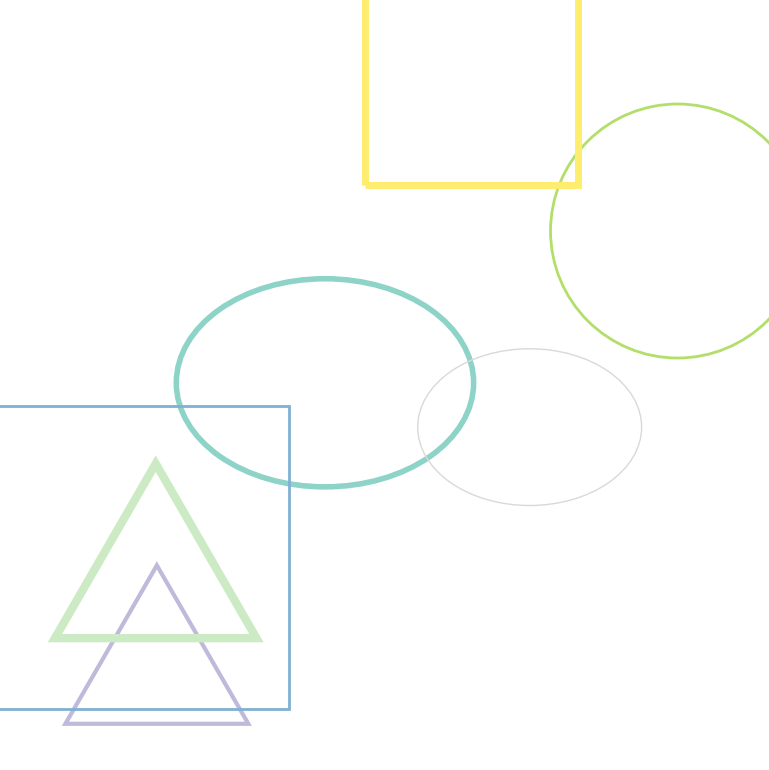[{"shape": "oval", "thickness": 2, "radius": 0.97, "center": [0.422, 0.503]}, {"shape": "triangle", "thickness": 1.5, "radius": 0.69, "center": [0.204, 0.129]}, {"shape": "square", "thickness": 1, "radius": 0.98, "center": [0.179, 0.276]}, {"shape": "circle", "thickness": 1, "radius": 0.82, "center": [0.88, 0.7]}, {"shape": "oval", "thickness": 0.5, "radius": 0.73, "center": [0.688, 0.445]}, {"shape": "triangle", "thickness": 3, "radius": 0.76, "center": [0.202, 0.247]}, {"shape": "square", "thickness": 2.5, "radius": 0.69, "center": [0.612, 0.899]}]